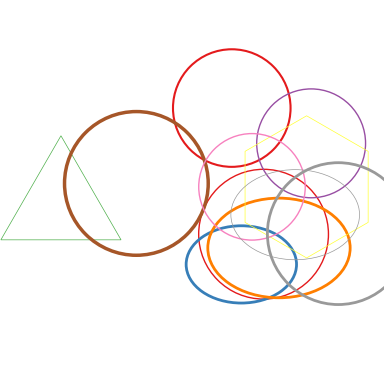[{"shape": "circle", "thickness": 1.5, "radius": 0.76, "center": [0.602, 0.719]}, {"shape": "circle", "thickness": 1, "radius": 0.84, "center": [0.685, 0.392]}, {"shape": "oval", "thickness": 2, "radius": 0.72, "center": [0.627, 0.313]}, {"shape": "triangle", "thickness": 0.5, "radius": 0.9, "center": [0.158, 0.467]}, {"shape": "circle", "thickness": 1, "radius": 0.71, "center": [0.808, 0.628]}, {"shape": "oval", "thickness": 2, "radius": 0.92, "center": [0.725, 0.356]}, {"shape": "hexagon", "thickness": 0.5, "radius": 0.92, "center": [0.796, 0.515]}, {"shape": "circle", "thickness": 2.5, "radius": 0.93, "center": [0.354, 0.524]}, {"shape": "circle", "thickness": 1, "radius": 0.69, "center": [0.655, 0.515]}, {"shape": "circle", "thickness": 2, "radius": 0.92, "center": [0.879, 0.393]}, {"shape": "oval", "thickness": 0.5, "radius": 0.84, "center": [0.767, 0.442]}]